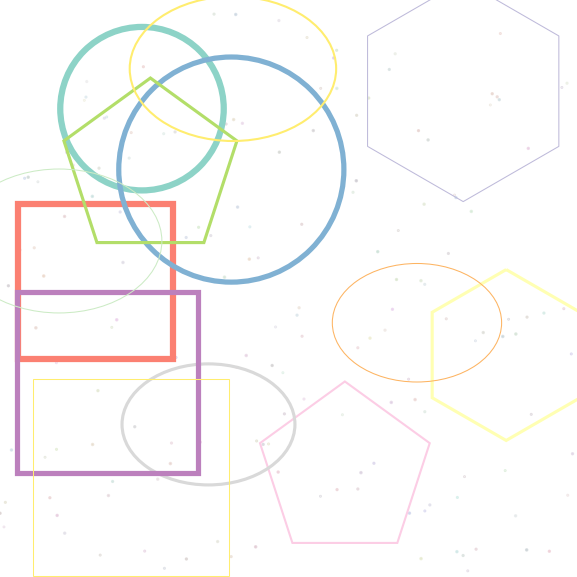[{"shape": "circle", "thickness": 3, "radius": 0.71, "center": [0.246, 0.811]}, {"shape": "hexagon", "thickness": 1.5, "radius": 0.74, "center": [0.877, 0.384]}, {"shape": "hexagon", "thickness": 0.5, "radius": 0.96, "center": [0.802, 0.841]}, {"shape": "square", "thickness": 3, "radius": 0.67, "center": [0.166, 0.511]}, {"shape": "circle", "thickness": 2.5, "radius": 0.97, "center": [0.401, 0.706]}, {"shape": "oval", "thickness": 0.5, "radius": 0.73, "center": [0.722, 0.44]}, {"shape": "pentagon", "thickness": 1.5, "radius": 0.79, "center": [0.26, 0.707]}, {"shape": "pentagon", "thickness": 1, "radius": 0.77, "center": [0.597, 0.184]}, {"shape": "oval", "thickness": 1.5, "radius": 0.75, "center": [0.361, 0.264]}, {"shape": "square", "thickness": 2.5, "radius": 0.78, "center": [0.186, 0.336]}, {"shape": "oval", "thickness": 0.5, "radius": 0.89, "center": [0.102, 0.582]}, {"shape": "oval", "thickness": 1, "radius": 0.89, "center": [0.403, 0.88]}, {"shape": "square", "thickness": 0.5, "radius": 0.85, "center": [0.227, 0.173]}]